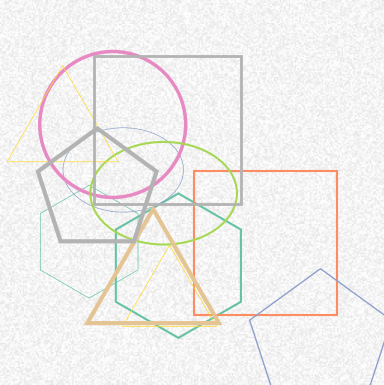[{"shape": "hexagon", "thickness": 1.5, "radius": 0.94, "center": [0.463, 0.31]}, {"shape": "hexagon", "thickness": 0.5, "radius": 0.73, "center": [0.232, 0.372]}, {"shape": "square", "thickness": 1.5, "radius": 0.93, "center": [0.69, 0.369]}, {"shape": "oval", "thickness": 0.5, "radius": 0.78, "center": [0.32, 0.559]}, {"shape": "pentagon", "thickness": 1, "radius": 0.97, "center": [0.832, 0.109]}, {"shape": "circle", "thickness": 2.5, "radius": 0.95, "center": [0.293, 0.677]}, {"shape": "oval", "thickness": 1.5, "radius": 0.95, "center": [0.425, 0.498]}, {"shape": "triangle", "thickness": 0.5, "radius": 0.7, "center": [0.44, 0.222]}, {"shape": "triangle", "thickness": 0.5, "radius": 0.83, "center": [0.163, 0.663]}, {"shape": "triangle", "thickness": 3, "radius": 0.99, "center": [0.398, 0.259]}, {"shape": "square", "thickness": 2, "radius": 0.96, "center": [0.435, 0.663]}, {"shape": "pentagon", "thickness": 3, "radius": 0.81, "center": [0.253, 0.504]}]